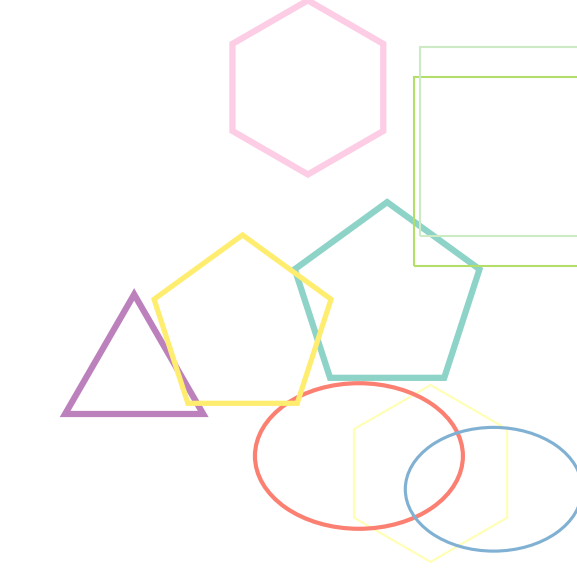[{"shape": "pentagon", "thickness": 3, "radius": 0.84, "center": [0.67, 0.481]}, {"shape": "hexagon", "thickness": 1, "radius": 0.77, "center": [0.746, 0.179]}, {"shape": "oval", "thickness": 2, "radius": 0.9, "center": [0.622, 0.21]}, {"shape": "oval", "thickness": 1.5, "radius": 0.77, "center": [0.855, 0.152]}, {"shape": "square", "thickness": 1, "radius": 0.82, "center": [0.881, 0.702]}, {"shape": "hexagon", "thickness": 3, "radius": 0.75, "center": [0.533, 0.848]}, {"shape": "triangle", "thickness": 3, "radius": 0.69, "center": [0.232, 0.351]}, {"shape": "square", "thickness": 1, "radius": 0.82, "center": [0.892, 0.754]}, {"shape": "pentagon", "thickness": 2.5, "radius": 0.81, "center": [0.42, 0.431]}]